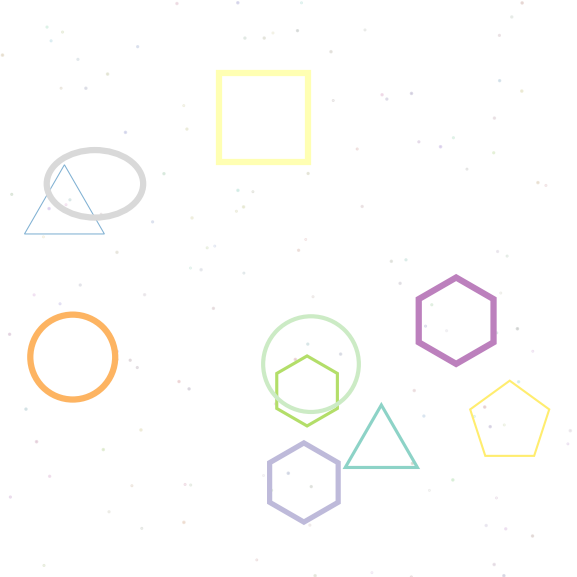[{"shape": "triangle", "thickness": 1.5, "radius": 0.36, "center": [0.66, 0.226]}, {"shape": "square", "thickness": 3, "radius": 0.38, "center": [0.456, 0.796]}, {"shape": "hexagon", "thickness": 2.5, "radius": 0.34, "center": [0.526, 0.164]}, {"shape": "triangle", "thickness": 0.5, "radius": 0.4, "center": [0.112, 0.634]}, {"shape": "circle", "thickness": 3, "radius": 0.37, "center": [0.126, 0.381]}, {"shape": "hexagon", "thickness": 1.5, "radius": 0.3, "center": [0.532, 0.322]}, {"shape": "oval", "thickness": 3, "radius": 0.42, "center": [0.164, 0.681]}, {"shape": "hexagon", "thickness": 3, "radius": 0.37, "center": [0.79, 0.444]}, {"shape": "circle", "thickness": 2, "radius": 0.41, "center": [0.539, 0.369]}, {"shape": "pentagon", "thickness": 1, "radius": 0.36, "center": [0.883, 0.268]}]